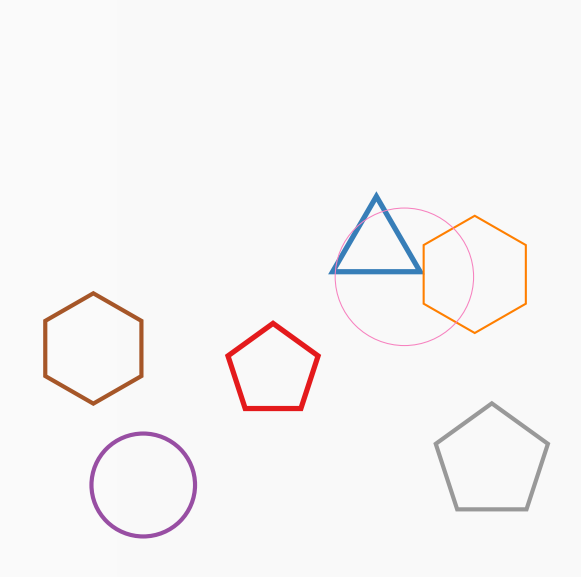[{"shape": "pentagon", "thickness": 2.5, "radius": 0.41, "center": [0.47, 0.358]}, {"shape": "triangle", "thickness": 2.5, "radius": 0.43, "center": [0.648, 0.572]}, {"shape": "circle", "thickness": 2, "radius": 0.45, "center": [0.246, 0.159]}, {"shape": "hexagon", "thickness": 1, "radius": 0.51, "center": [0.817, 0.524]}, {"shape": "hexagon", "thickness": 2, "radius": 0.48, "center": [0.161, 0.396]}, {"shape": "circle", "thickness": 0.5, "radius": 0.6, "center": [0.696, 0.52]}, {"shape": "pentagon", "thickness": 2, "radius": 0.51, "center": [0.846, 0.199]}]